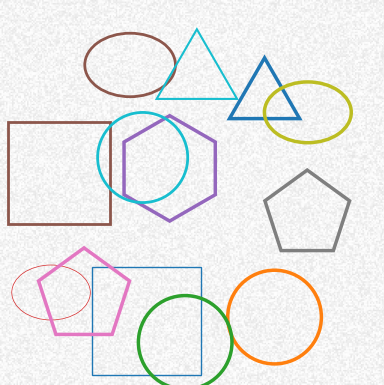[{"shape": "square", "thickness": 1, "radius": 0.71, "center": [0.38, 0.166]}, {"shape": "triangle", "thickness": 2.5, "radius": 0.53, "center": [0.687, 0.744]}, {"shape": "circle", "thickness": 2.5, "radius": 0.61, "center": [0.713, 0.176]}, {"shape": "circle", "thickness": 2.5, "radius": 0.61, "center": [0.481, 0.111]}, {"shape": "oval", "thickness": 0.5, "radius": 0.51, "center": [0.133, 0.24]}, {"shape": "hexagon", "thickness": 2.5, "radius": 0.68, "center": [0.441, 0.563]}, {"shape": "square", "thickness": 2, "radius": 0.66, "center": [0.154, 0.551]}, {"shape": "oval", "thickness": 2, "radius": 0.59, "center": [0.338, 0.831]}, {"shape": "pentagon", "thickness": 2.5, "radius": 0.62, "center": [0.218, 0.232]}, {"shape": "pentagon", "thickness": 2.5, "radius": 0.58, "center": [0.798, 0.443]}, {"shape": "oval", "thickness": 2.5, "radius": 0.56, "center": [0.8, 0.708]}, {"shape": "triangle", "thickness": 1.5, "radius": 0.6, "center": [0.511, 0.803]}, {"shape": "circle", "thickness": 2, "radius": 0.59, "center": [0.371, 0.591]}]